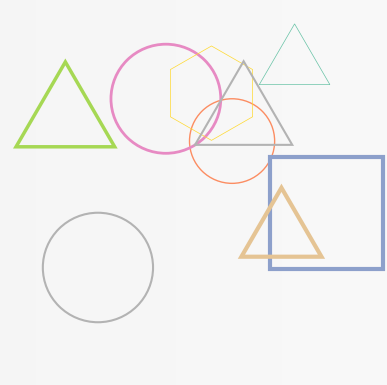[{"shape": "triangle", "thickness": 0.5, "radius": 0.53, "center": [0.76, 0.833]}, {"shape": "circle", "thickness": 1, "radius": 0.55, "center": [0.599, 0.634]}, {"shape": "square", "thickness": 3, "radius": 0.73, "center": [0.842, 0.448]}, {"shape": "circle", "thickness": 2, "radius": 0.71, "center": [0.428, 0.744]}, {"shape": "triangle", "thickness": 2.5, "radius": 0.73, "center": [0.169, 0.692]}, {"shape": "hexagon", "thickness": 0.5, "radius": 0.61, "center": [0.546, 0.758]}, {"shape": "triangle", "thickness": 3, "radius": 0.6, "center": [0.726, 0.393]}, {"shape": "circle", "thickness": 1.5, "radius": 0.71, "center": [0.253, 0.305]}, {"shape": "triangle", "thickness": 1.5, "radius": 0.72, "center": [0.629, 0.696]}]